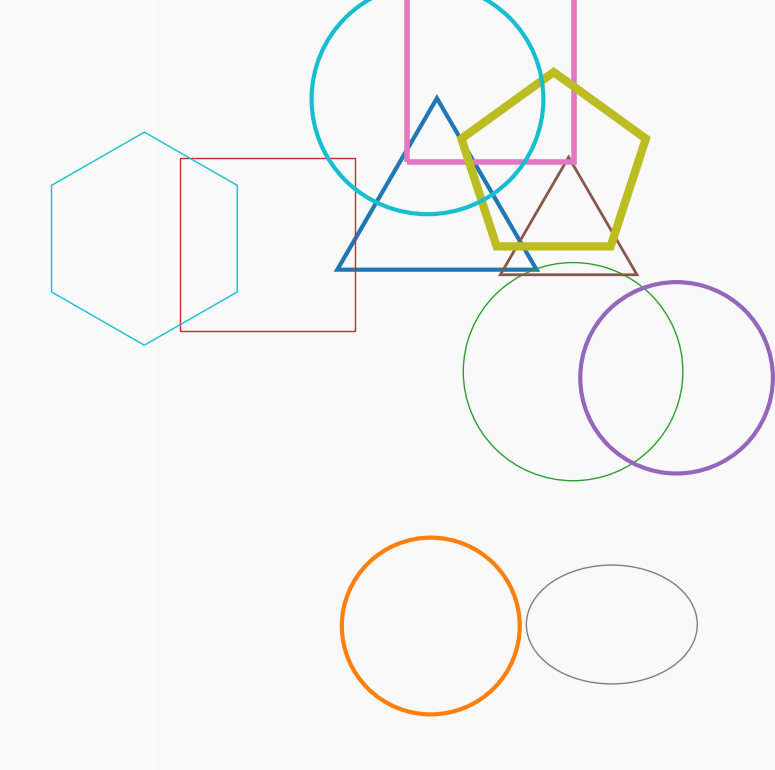[{"shape": "triangle", "thickness": 1.5, "radius": 0.74, "center": [0.564, 0.724]}, {"shape": "circle", "thickness": 1.5, "radius": 0.57, "center": [0.556, 0.187]}, {"shape": "circle", "thickness": 0.5, "radius": 0.71, "center": [0.739, 0.517]}, {"shape": "square", "thickness": 0.5, "radius": 0.56, "center": [0.345, 0.682]}, {"shape": "circle", "thickness": 1.5, "radius": 0.62, "center": [0.873, 0.509]}, {"shape": "triangle", "thickness": 1, "radius": 0.51, "center": [0.734, 0.694]}, {"shape": "square", "thickness": 2, "radius": 0.54, "center": [0.633, 0.896]}, {"shape": "oval", "thickness": 0.5, "radius": 0.55, "center": [0.789, 0.189]}, {"shape": "pentagon", "thickness": 3, "radius": 0.63, "center": [0.714, 0.781]}, {"shape": "circle", "thickness": 1.5, "radius": 0.75, "center": [0.552, 0.871]}, {"shape": "hexagon", "thickness": 0.5, "radius": 0.69, "center": [0.186, 0.69]}]